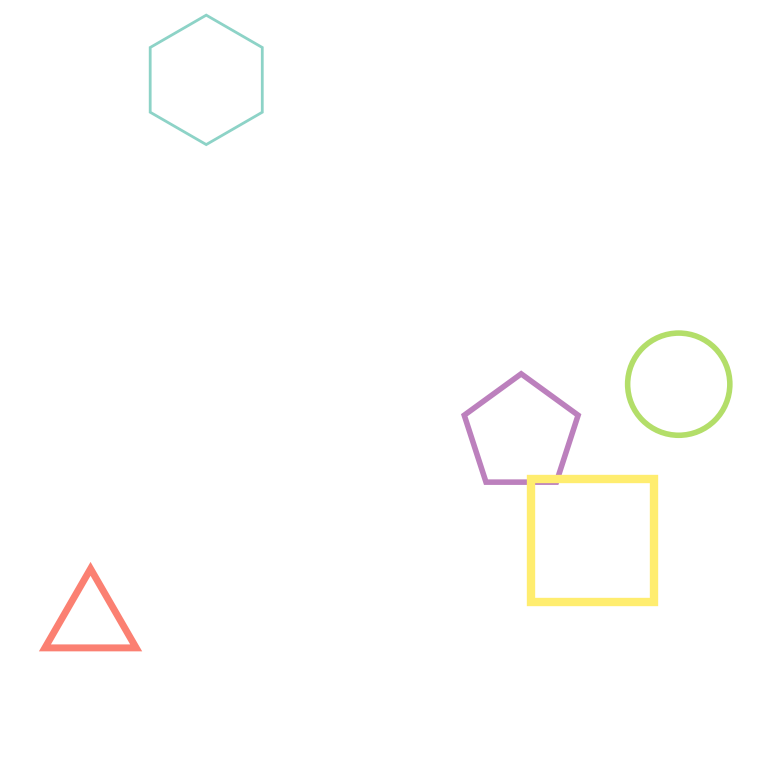[{"shape": "hexagon", "thickness": 1, "radius": 0.42, "center": [0.268, 0.896]}, {"shape": "triangle", "thickness": 2.5, "radius": 0.34, "center": [0.118, 0.193]}, {"shape": "circle", "thickness": 2, "radius": 0.33, "center": [0.881, 0.501]}, {"shape": "pentagon", "thickness": 2, "radius": 0.39, "center": [0.677, 0.437]}, {"shape": "square", "thickness": 3, "radius": 0.4, "center": [0.769, 0.299]}]